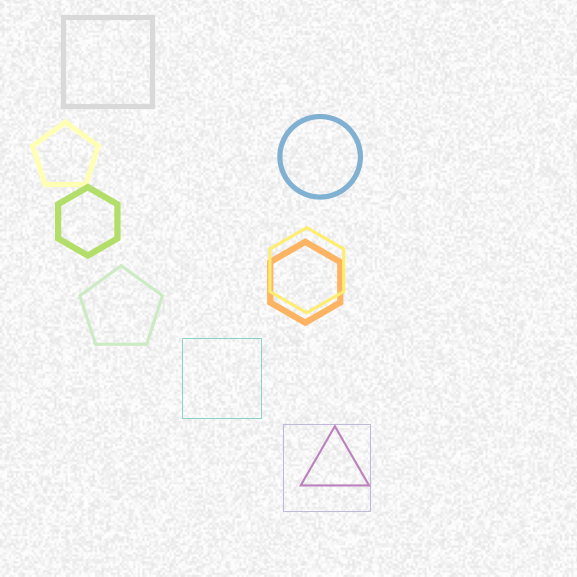[{"shape": "square", "thickness": 0.5, "radius": 0.34, "center": [0.383, 0.345]}, {"shape": "pentagon", "thickness": 2.5, "radius": 0.3, "center": [0.113, 0.728]}, {"shape": "square", "thickness": 0.5, "radius": 0.37, "center": [0.565, 0.19]}, {"shape": "circle", "thickness": 2.5, "radius": 0.35, "center": [0.554, 0.728]}, {"shape": "hexagon", "thickness": 3, "radius": 0.35, "center": [0.529, 0.51]}, {"shape": "hexagon", "thickness": 3, "radius": 0.3, "center": [0.152, 0.616]}, {"shape": "square", "thickness": 2.5, "radius": 0.39, "center": [0.186, 0.893]}, {"shape": "triangle", "thickness": 1, "radius": 0.34, "center": [0.58, 0.193]}, {"shape": "pentagon", "thickness": 1.5, "radius": 0.38, "center": [0.21, 0.464]}, {"shape": "hexagon", "thickness": 1.5, "radius": 0.37, "center": [0.531, 0.531]}]